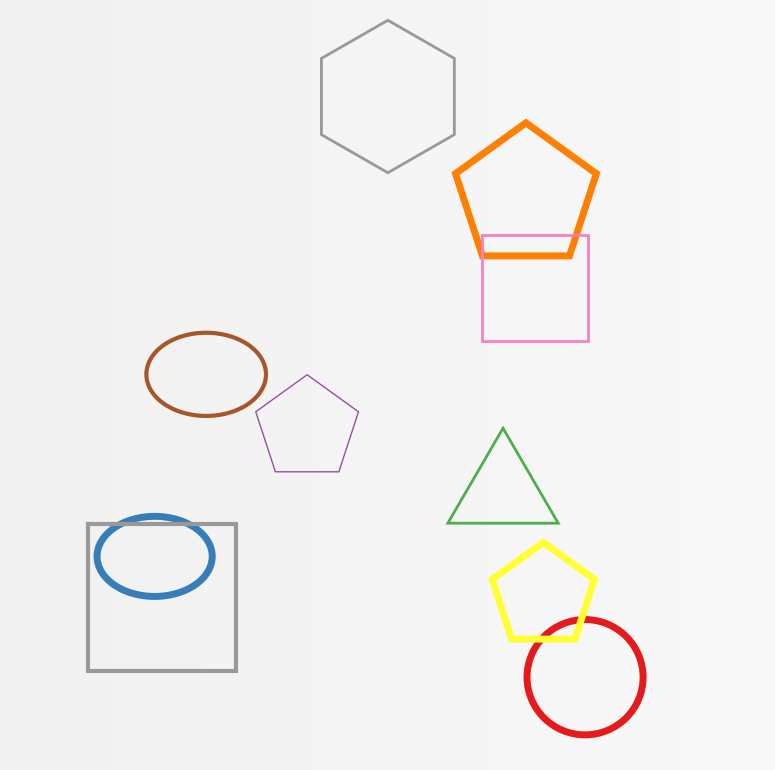[{"shape": "circle", "thickness": 2.5, "radius": 0.37, "center": [0.755, 0.121]}, {"shape": "oval", "thickness": 2.5, "radius": 0.37, "center": [0.2, 0.277]}, {"shape": "triangle", "thickness": 1, "radius": 0.41, "center": [0.649, 0.362]}, {"shape": "pentagon", "thickness": 0.5, "radius": 0.35, "center": [0.396, 0.444]}, {"shape": "pentagon", "thickness": 2.5, "radius": 0.48, "center": [0.679, 0.745]}, {"shape": "pentagon", "thickness": 2.5, "radius": 0.35, "center": [0.701, 0.226]}, {"shape": "oval", "thickness": 1.5, "radius": 0.39, "center": [0.266, 0.514]}, {"shape": "square", "thickness": 1, "radius": 0.34, "center": [0.69, 0.626]}, {"shape": "square", "thickness": 1.5, "radius": 0.48, "center": [0.209, 0.224]}, {"shape": "hexagon", "thickness": 1, "radius": 0.5, "center": [0.5, 0.875]}]